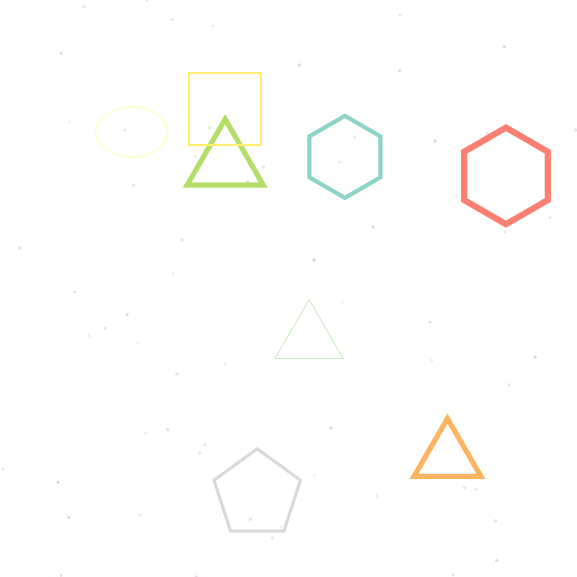[{"shape": "hexagon", "thickness": 2, "radius": 0.36, "center": [0.597, 0.728]}, {"shape": "oval", "thickness": 0.5, "radius": 0.31, "center": [0.228, 0.77]}, {"shape": "hexagon", "thickness": 3, "radius": 0.42, "center": [0.876, 0.695]}, {"shape": "triangle", "thickness": 2.5, "radius": 0.33, "center": [0.775, 0.208]}, {"shape": "triangle", "thickness": 2.5, "radius": 0.38, "center": [0.39, 0.717]}, {"shape": "pentagon", "thickness": 1.5, "radius": 0.39, "center": [0.445, 0.143]}, {"shape": "triangle", "thickness": 0.5, "radius": 0.34, "center": [0.535, 0.412]}, {"shape": "square", "thickness": 1, "radius": 0.31, "center": [0.39, 0.81]}]